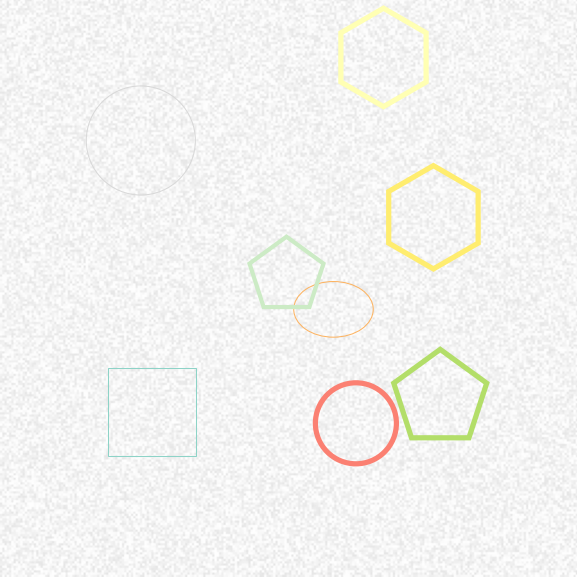[{"shape": "square", "thickness": 0.5, "radius": 0.38, "center": [0.263, 0.286]}, {"shape": "hexagon", "thickness": 2.5, "radius": 0.43, "center": [0.664, 0.9]}, {"shape": "circle", "thickness": 2.5, "radius": 0.35, "center": [0.616, 0.266]}, {"shape": "oval", "thickness": 0.5, "radius": 0.34, "center": [0.577, 0.463]}, {"shape": "pentagon", "thickness": 2.5, "radius": 0.42, "center": [0.762, 0.31]}, {"shape": "circle", "thickness": 0.5, "radius": 0.47, "center": [0.244, 0.756]}, {"shape": "pentagon", "thickness": 2, "radius": 0.34, "center": [0.496, 0.522]}, {"shape": "hexagon", "thickness": 2.5, "radius": 0.45, "center": [0.751, 0.623]}]